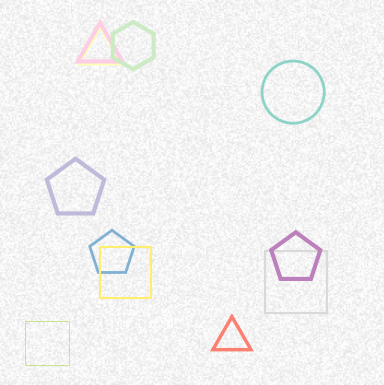[{"shape": "circle", "thickness": 2, "radius": 0.4, "center": [0.761, 0.761]}, {"shape": "triangle", "thickness": 2, "radius": 0.32, "center": [0.261, 0.866]}, {"shape": "pentagon", "thickness": 3, "radius": 0.39, "center": [0.196, 0.509]}, {"shape": "triangle", "thickness": 2.5, "radius": 0.29, "center": [0.602, 0.12]}, {"shape": "pentagon", "thickness": 2, "radius": 0.3, "center": [0.291, 0.341]}, {"shape": "square", "thickness": 0.5, "radius": 0.29, "center": [0.121, 0.109]}, {"shape": "triangle", "thickness": 3, "radius": 0.33, "center": [0.26, 0.874]}, {"shape": "square", "thickness": 1.5, "radius": 0.4, "center": [0.768, 0.268]}, {"shape": "pentagon", "thickness": 3, "radius": 0.34, "center": [0.768, 0.33]}, {"shape": "hexagon", "thickness": 3, "radius": 0.31, "center": [0.346, 0.882]}, {"shape": "square", "thickness": 1.5, "radius": 0.33, "center": [0.325, 0.293]}]